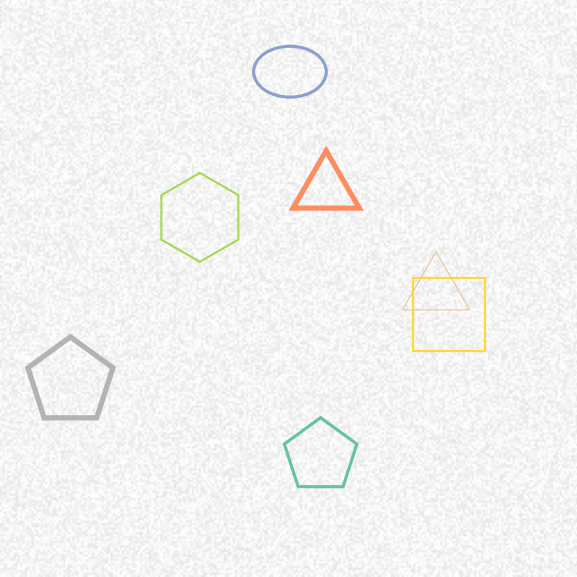[{"shape": "pentagon", "thickness": 1.5, "radius": 0.33, "center": [0.555, 0.21]}, {"shape": "triangle", "thickness": 2.5, "radius": 0.33, "center": [0.565, 0.672]}, {"shape": "oval", "thickness": 1.5, "radius": 0.31, "center": [0.502, 0.875]}, {"shape": "hexagon", "thickness": 1, "radius": 0.38, "center": [0.346, 0.623]}, {"shape": "square", "thickness": 1, "radius": 0.32, "center": [0.778, 0.454]}, {"shape": "triangle", "thickness": 0.5, "radius": 0.34, "center": [0.755, 0.496]}, {"shape": "pentagon", "thickness": 2.5, "radius": 0.39, "center": [0.122, 0.338]}]